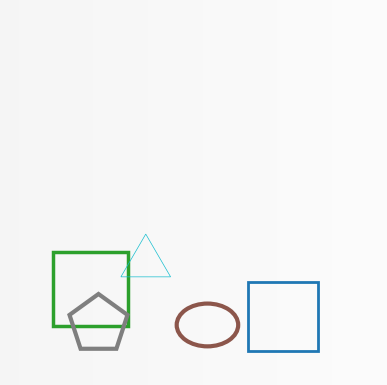[{"shape": "square", "thickness": 2, "radius": 0.45, "center": [0.731, 0.177]}, {"shape": "square", "thickness": 2.5, "radius": 0.48, "center": [0.233, 0.25]}, {"shape": "oval", "thickness": 3, "radius": 0.4, "center": [0.535, 0.156]}, {"shape": "pentagon", "thickness": 3, "radius": 0.39, "center": [0.254, 0.158]}, {"shape": "triangle", "thickness": 0.5, "radius": 0.37, "center": [0.376, 0.318]}]